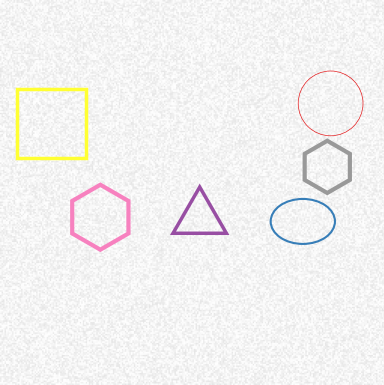[{"shape": "circle", "thickness": 0.5, "radius": 0.42, "center": [0.859, 0.731]}, {"shape": "oval", "thickness": 1.5, "radius": 0.42, "center": [0.787, 0.425]}, {"shape": "triangle", "thickness": 2.5, "radius": 0.4, "center": [0.519, 0.434]}, {"shape": "square", "thickness": 2.5, "radius": 0.44, "center": [0.134, 0.679]}, {"shape": "hexagon", "thickness": 3, "radius": 0.42, "center": [0.261, 0.436]}, {"shape": "hexagon", "thickness": 3, "radius": 0.34, "center": [0.85, 0.567]}]